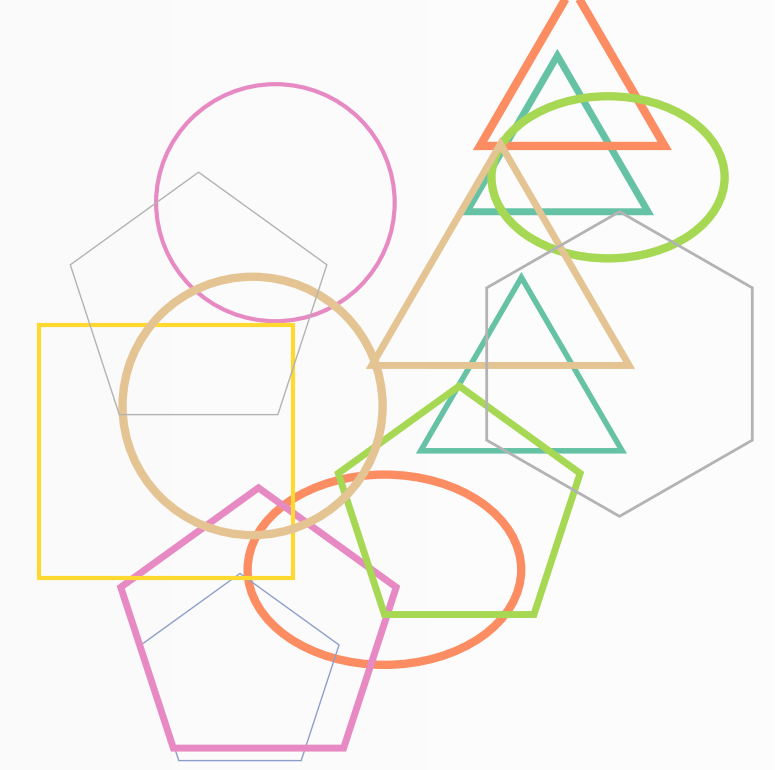[{"shape": "triangle", "thickness": 2, "radius": 0.75, "center": [0.673, 0.49]}, {"shape": "triangle", "thickness": 2.5, "radius": 0.68, "center": [0.719, 0.793]}, {"shape": "triangle", "thickness": 3, "radius": 0.69, "center": [0.739, 0.879]}, {"shape": "oval", "thickness": 3, "radius": 0.88, "center": [0.496, 0.26]}, {"shape": "pentagon", "thickness": 0.5, "radius": 0.67, "center": [0.31, 0.121]}, {"shape": "circle", "thickness": 1.5, "radius": 0.77, "center": [0.355, 0.737]}, {"shape": "pentagon", "thickness": 2.5, "radius": 0.93, "center": [0.334, 0.18]}, {"shape": "oval", "thickness": 3, "radius": 0.75, "center": [0.785, 0.77]}, {"shape": "pentagon", "thickness": 2.5, "radius": 0.82, "center": [0.593, 0.335]}, {"shape": "square", "thickness": 1.5, "radius": 0.82, "center": [0.214, 0.414]}, {"shape": "circle", "thickness": 3, "radius": 0.84, "center": [0.326, 0.473]}, {"shape": "triangle", "thickness": 2.5, "radius": 0.96, "center": [0.646, 0.621]}, {"shape": "hexagon", "thickness": 1, "radius": 0.99, "center": [0.799, 0.527]}, {"shape": "pentagon", "thickness": 0.5, "radius": 0.87, "center": [0.256, 0.602]}]